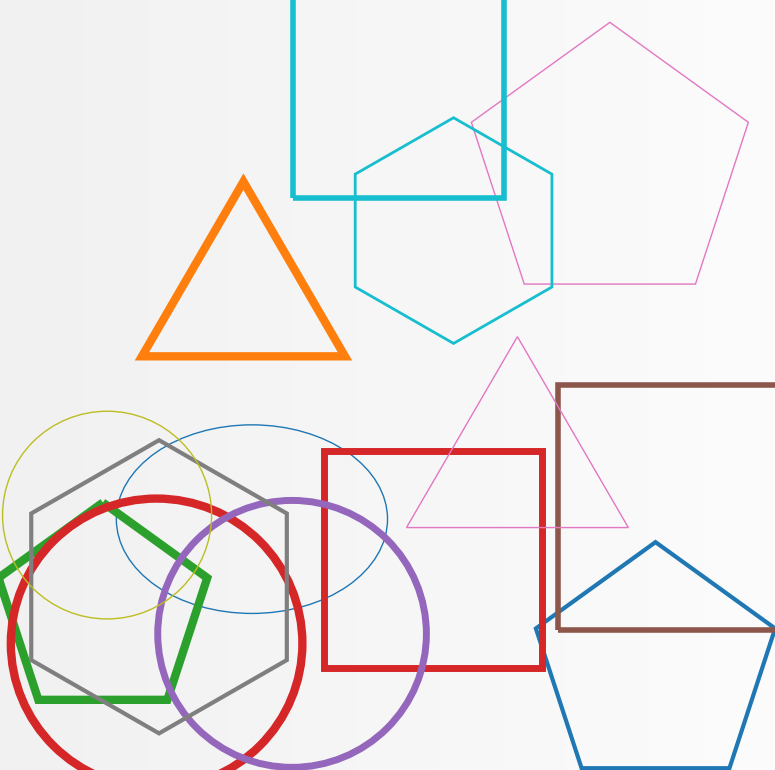[{"shape": "pentagon", "thickness": 1.5, "radius": 0.81, "center": [0.846, 0.134]}, {"shape": "oval", "thickness": 0.5, "radius": 0.87, "center": [0.325, 0.326]}, {"shape": "triangle", "thickness": 3, "radius": 0.76, "center": [0.314, 0.613]}, {"shape": "pentagon", "thickness": 3, "radius": 0.71, "center": [0.133, 0.206]}, {"shape": "circle", "thickness": 3, "radius": 0.94, "center": [0.202, 0.164]}, {"shape": "square", "thickness": 2.5, "radius": 0.7, "center": [0.559, 0.273]}, {"shape": "circle", "thickness": 2.5, "radius": 0.87, "center": [0.377, 0.177]}, {"shape": "square", "thickness": 2, "radius": 0.8, "center": [0.879, 0.341]}, {"shape": "triangle", "thickness": 0.5, "radius": 0.83, "center": [0.668, 0.397]}, {"shape": "pentagon", "thickness": 0.5, "radius": 0.94, "center": [0.787, 0.783]}, {"shape": "hexagon", "thickness": 1.5, "radius": 0.95, "center": [0.205, 0.238]}, {"shape": "circle", "thickness": 0.5, "radius": 0.67, "center": [0.138, 0.331]}, {"shape": "hexagon", "thickness": 1, "radius": 0.73, "center": [0.585, 0.701]}, {"shape": "square", "thickness": 2, "radius": 0.68, "center": [0.514, 0.88]}]